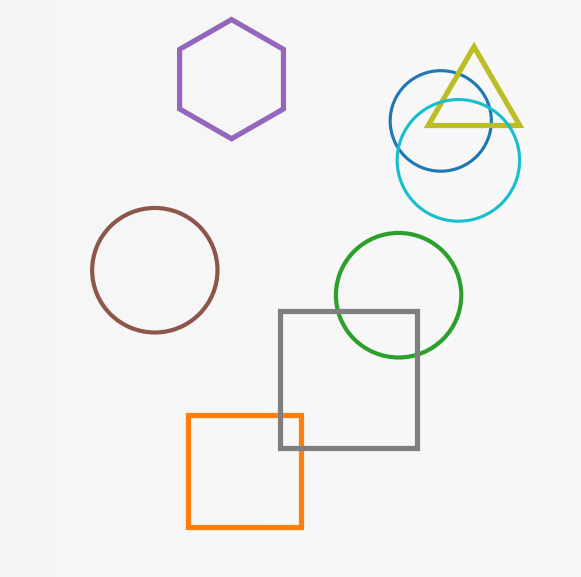[{"shape": "circle", "thickness": 1.5, "radius": 0.44, "center": [0.758, 0.79]}, {"shape": "square", "thickness": 2.5, "radius": 0.48, "center": [0.42, 0.184]}, {"shape": "circle", "thickness": 2, "radius": 0.54, "center": [0.686, 0.488]}, {"shape": "hexagon", "thickness": 2.5, "radius": 0.52, "center": [0.398, 0.862]}, {"shape": "circle", "thickness": 2, "radius": 0.54, "center": [0.266, 0.531]}, {"shape": "square", "thickness": 2.5, "radius": 0.59, "center": [0.6, 0.342]}, {"shape": "triangle", "thickness": 2.5, "radius": 0.45, "center": [0.815, 0.827]}, {"shape": "circle", "thickness": 1.5, "radius": 0.53, "center": [0.789, 0.721]}]